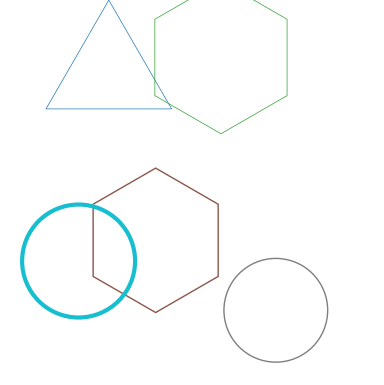[{"shape": "triangle", "thickness": 0.5, "radius": 0.94, "center": [0.283, 0.811]}, {"shape": "hexagon", "thickness": 0.5, "radius": 0.99, "center": [0.574, 0.851]}, {"shape": "hexagon", "thickness": 1, "radius": 0.94, "center": [0.404, 0.376]}, {"shape": "circle", "thickness": 1, "radius": 0.67, "center": [0.716, 0.194]}, {"shape": "circle", "thickness": 3, "radius": 0.73, "center": [0.204, 0.322]}]